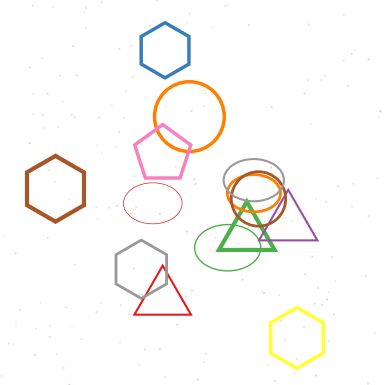[{"shape": "oval", "thickness": 0.5, "radius": 0.38, "center": [0.397, 0.472]}, {"shape": "triangle", "thickness": 1.5, "radius": 0.42, "center": [0.423, 0.225]}, {"shape": "hexagon", "thickness": 2.5, "radius": 0.36, "center": [0.429, 0.869]}, {"shape": "triangle", "thickness": 3, "radius": 0.42, "center": [0.641, 0.393]}, {"shape": "oval", "thickness": 1, "radius": 0.43, "center": [0.591, 0.357]}, {"shape": "triangle", "thickness": 1.5, "radius": 0.44, "center": [0.749, 0.419]}, {"shape": "oval", "thickness": 2, "radius": 0.35, "center": [0.66, 0.498]}, {"shape": "circle", "thickness": 2.5, "radius": 0.45, "center": [0.492, 0.697]}, {"shape": "hexagon", "thickness": 2.5, "radius": 0.39, "center": [0.771, 0.122]}, {"shape": "hexagon", "thickness": 3, "radius": 0.43, "center": [0.144, 0.51]}, {"shape": "circle", "thickness": 2, "radius": 0.35, "center": [0.671, 0.483]}, {"shape": "pentagon", "thickness": 2.5, "radius": 0.38, "center": [0.423, 0.6]}, {"shape": "oval", "thickness": 1.5, "radius": 0.39, "center": [0.659, 0.532]}, {"shape": "hexagon", "thickness": 2, "radius": 0.38, "center": [0.367, 0.301]}]